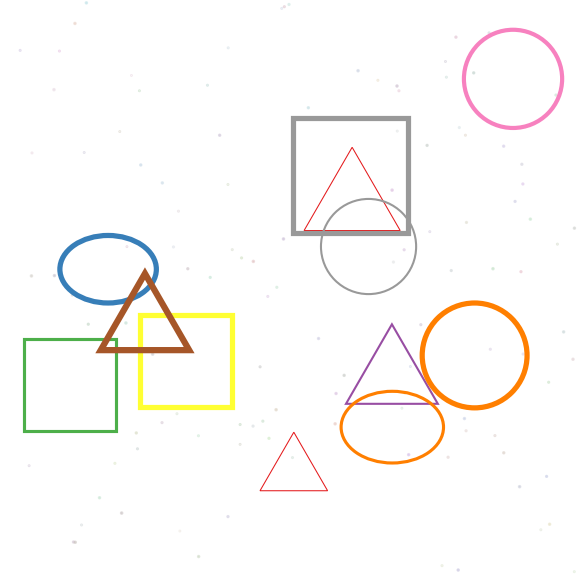[{"shape": "triangle", "thickness": 0.5, "radius": 0.34, "center": [0.509, 0.183]}, {"shape": "triangle", "thickness": 0.5, "radius": 0.48, "center": [0.61, 0.648]}, {"shape": "oval", "thickness": 2.5, "radius": 0.42, "center": [0.187, 0.533]}, {"shape": "square", "thickness": 1.5, "radius": 0.4, "center": [0.122, 0.332]}, {"shape": "triangle", "thickness": 1, "radius": 0.46, "center": [0.679, 0.346]}, {"shape": "circle", "thickness": 2.5, "radius": 0.45, "center": [0.822, 0.384]}, {"shape": "oval", "thickness": 1.5, "radius": 0.44, "center": [0.679, 0.259]}, {"shape": "square", "thickness": 2.5, "radius": 0.4, "center": [0.322, 0.374]}, {"shape": "triangle", "thickness": 3, "radius": 0.44, "center": [0.251, 0.437]}, {"shape": "circle", "thickness": 2, "radius": 0.43, "center": [0.888, 0.863]}, {"shape": "square", "thickness": 2.5, "radius": 0.5, "center": [0.606, 0.696]}, {"shape": "circle", "thickness": 1, "radius": 0.41, "center": [0.638, 0.572]}]